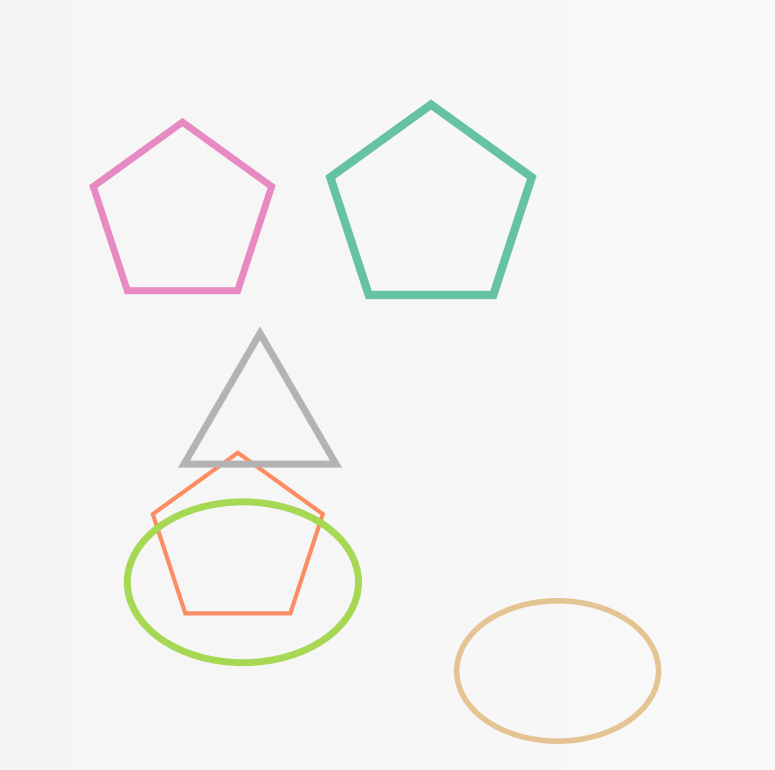[{"shape": "pentagon", "thickness": 3, "radius": 0.68, "center": [0.556, 0.728]}, {"shape": "pentagon", "thickness": 1.5, "radius": 0.58, "center": [0.307, 0.297]}, {"shape": "pentagon", "thickness": 2.5, "radius": 0.61, "center": [0.235, 0.72]}, {"shape": "oval", "thickness": 2.5, "radius": 0.75, "center": [0.313, 0.244]}, {"shape": "oval", "thickness": 2, "radius": 0.65, "center": [0.72, 0.129]}, {"shape": "triangle", "thickness": 2.5, "radius": 0.57, "center": [0.336, 0.454]}]